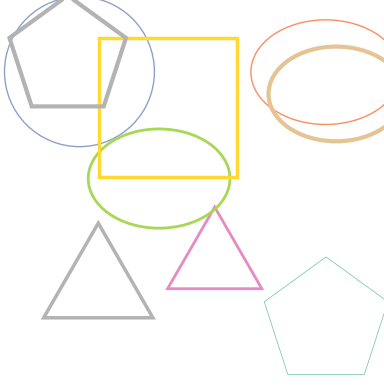[{"shape": "pentagon", "thickness": 0.5, "radius": 0.84, "center": [0.847, 0.164]}, {"shape": "oval", "thickness": 1, "radius": 0.97, "center": [0.846, 0.813]}, {"shape": "circle", "thickness": 1, "radius": 0.97, "center": [0.206, 0.814]}, {"shape": "triangle", "thickness": 2, "radius": 0.71, "center": [0.558, 0.321]}, {"shape": "oval", "thickness": 2, "radius": 0.92, "center": [0.413, 0.536]}, {"shape": "square", "thickness": 2.5, "radius": 0.9, "center": [0.437, 0.72]}, {"shape": "oval", "thickness": 3, "radius": 0.88, "center": [0.873, 0.756]}, {"shape": "pentagon", "thickness": 3, "radius": 0.8, "center": [0.176, 0.852]}, {"shape": "triangle", "thickness": 2.5, "radius": 0.82, "center": [0.255, 0.256]}]